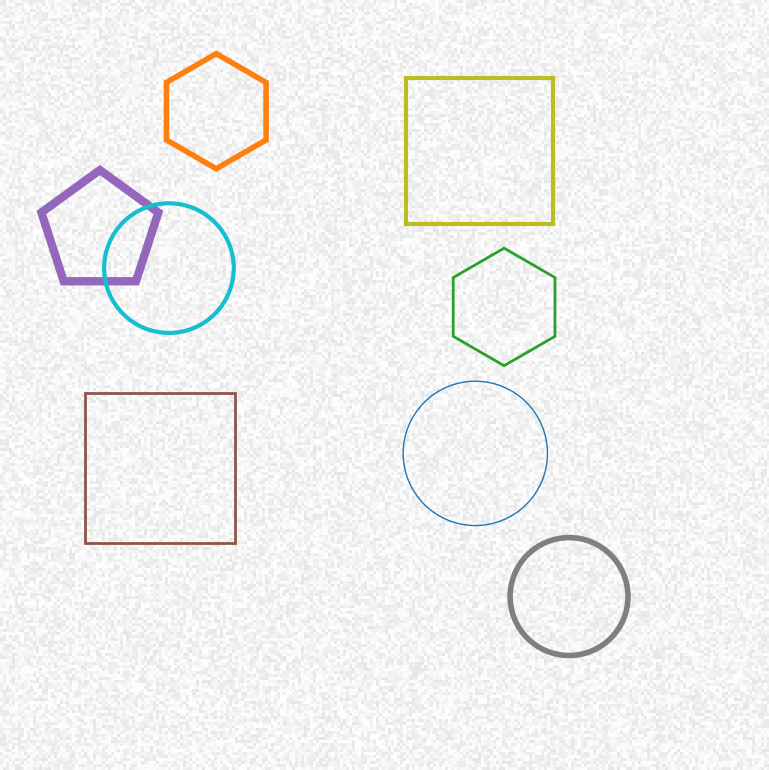[{"shape": "circle", "thickness": 0.5, "radius": 0.47, "center": [0.617, 0.411]}, {"shape": "hexagon", "thickness": 2, "radius": 0.37, "center": [0.281, 0.856]}, {"shape": "hexagon", "thickness": 1, "radius": 0.38, "center": [0.655, 0.601]}, {"shape": "pentagon", "thickness": 3, "radius": 0.4, "center": [0.13, 0.699]}, {"shape": "square", "thickness": 1, "radius": 0.49, "center": [0.208, 0.392]}, {"shape": "circle", "thickness": 2, "radius": 0.38, "center": [0.739, 0.225]}, {"shape": "square", "thickness": 1.5, "radius": 0.48, "center": [0.622, 0.804]}, {"shape": "circle", "thickness": 1.5, "radius": 0.42, "center": [0.219, 0.652]}]